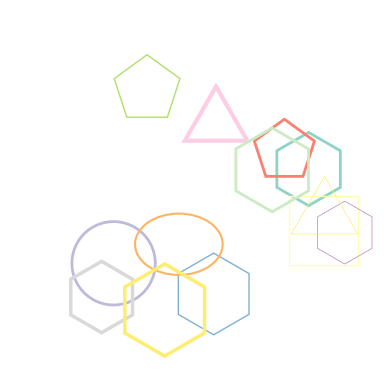[{"shape": "hexagon", "thickness": 2, "radius": 0.48, "center": [0.802, 0.561]}, {"shape": "square", "thickness": 1, "radius": 0.45, "center": [0.84, 0.402]}, {"shape": "circle", "thickness": 2, "radius": 0.54, "center": [0.295, 0.316]}, {"shape": "pentagon", "thickness": 2, "radius": 0.41, "center": [0.739, 0.608]}, {"shape": "hexagon", "thickness": 1, "radius": 0.53, "center": [0.555, 0.236]}, {"shape": "oval", "thickness": 1.5, "radius": 0.57, "center": [0.464, 0.366]}, {"shape": "pentagon", "thickness": 1, "radius": 0.45, "center": [0.382, 0.768]}, {"shape": "triangle", "thickness": 3, "radius": 0.47, "center": [0.561, 0.681]}, {"shape": "hexagon", "thickness": 2.5, "radius": 0.46, "center": [0.264, 0.229]}, {"shape": "hexagon", "thickness": 0.5, "radius": 0.41, "center": [0.895, 0.396]}, {"shape": "hexagon", "thickness": 2, "radius": 0.54, "center": [0.707, 0.559]}, {"shape": "triangle", "thickness": 0.5, "radius": 0.5, "center": [0.843, 0.442]}, {"shape": "hexagon", "thickness": 2.5, "radius": 0.6, "center": [0.428, 0.195]}]